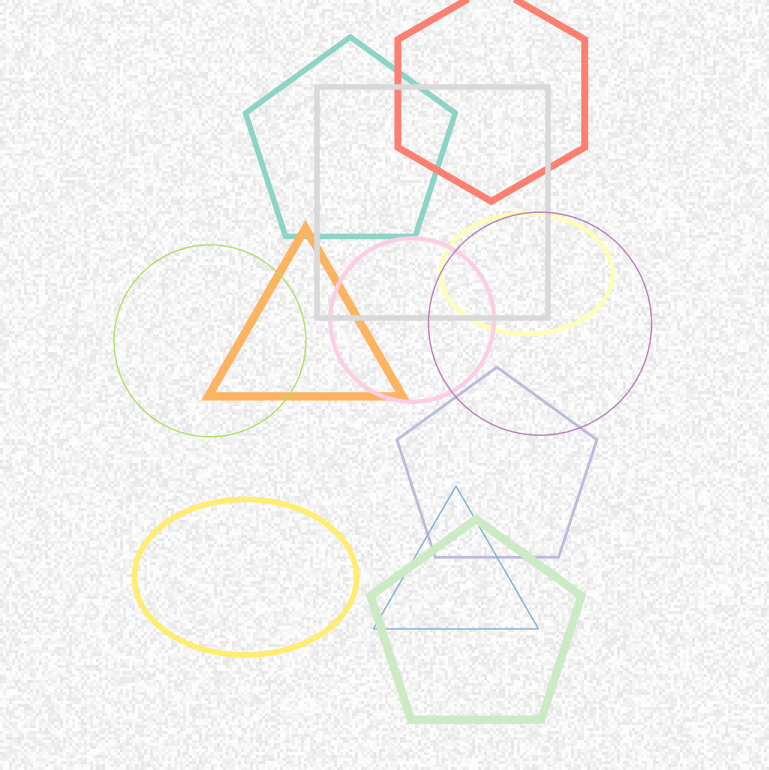[{"shape": "pentagon", "thickness": 2, "radius": 0.72, "center": [0.455, 0.809]}, {"shape": "oval", "thickness": 1.5, "radius": 0.56, "center": [0.684, 0.644]}, {"shape": "pentagon", "thickness": 1, "radius": 0.68, "center": [0.645, 0.387]}, {"shape": "hexagon", "thickness": 2.5, "radius": 0.7, "center": [0.638, 0.879]}, {"shape": "triangle", "thickness": 0.5, "radius": 0.62, "center": [0.592, 0.245]}, {"shape": "triangle", "thickness": 3, "radius": 0.73, "center": [0.397, 0.558]}, {"shape": "circle", "thickness": 0.5, "radius": 0.62, "center": [0.273, 0.557]}, {"shape": "circle", "thickness": 1.5, "radius": 0.53, "center": [0.535, 0.584]}, {"shape": "square", "thickness": 2, "radius": 0.75, "center": [0.562, 0.737]}, {"shape": "circle", "thickness": 0.5, "radius": 0.72, "center": [0.701, 0.58]}, {"shape": "pentagon", "thickness": 3, "radius": 0.72, "center": [0.618, 0.182]}, {"shape": "oval", "thickness": 2, "radius": 0.72, "center": [0.319, 0.25]}]